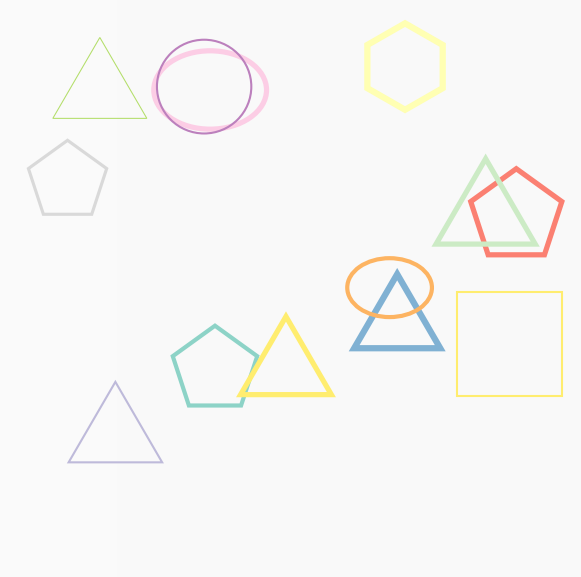[{"shape": "pentagon", "thickness": 2, "radius": 0.38, "center": [0.37, 0.359]}, {"shape": "hexagon", "thickness": 3, "radius": 0.37, "center": [0.697, 0.884]}, {"shape": "triangle", "thickness": 1, "radius": 0.46, "center": [0.199, 0.245]}, {"shape": "pentagon", "thickness": 2.5, "radius": 0.41, "center": [0.888, 0.625]}, {"shape": "triangle", "thickness": 3, "radius": 0.43, "center": [0.683, 0.439]}, {"shape": "oval", "thickness": 2, "radius": 0.36, "center": [0.67, 0.501]}, {"shape": "triangle", "thickness": 0.5, "radius": 0.47, "center": [0.172, 0.841]}, {"shape": "oval", "thickness": 2.5, "radius": 0.48, "center": [0.362, 0.843]}, {"shape": "pentagon", "thickness": 1.5, "radius": 0.35, "center": [0.116, 0.685]}, {"shape": "circle", "thickness": 1, "radius": 0.41, "center": [0.351, 0.849]}, {"shape": "triangle", "thickness": 2.5, "radius": 0.49, "center": [0.836, 0.626]}, {"shape": "triangle", "thickness": 2.5, "radius": 0.45, "center": [0.492, 0.361]}, {"shape": "square", "thickness": 1, "radius": 0.45, "center": [0.876, 0.404]}]